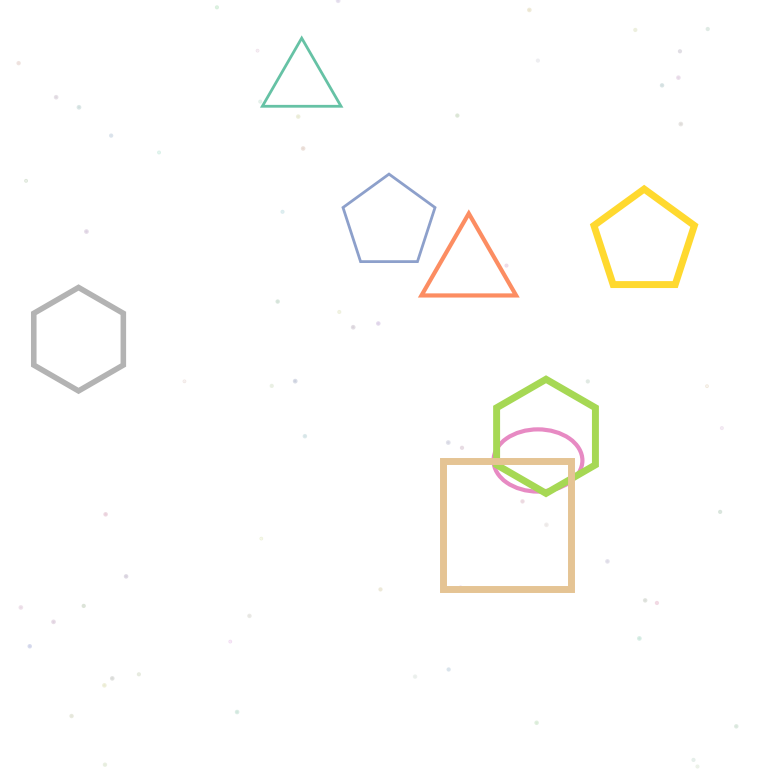[{"shape": "triangle", "thickness": 1, "radius": 0.29, "center": [0.392, 0.891]}, {"shape": "triangle", "thickness": 1.5, "radius": 0.35, "center": [0.609, 0.652]}, {"shape": "pentagon", "thickness": 1, "radius": 0.31, "center": [0.505, 0.711]}, {"shape": "oval", "thickness": 1.5, "radius": 0.29, "center": [0.699, 0.402]}, {"shape": "hexagon", "thickness": 2.5, "radius": 0.37, "center": [0.709, 0.433]}, {"shape": "pentagon", "thickness": 2.5, "radius": 0.34, "center": [0.837, 0.686]}, {"shape": "square", "thickness": 2.5, "radius": 0.42, "center": [0.658, 0.318]}, {"shape": "hexagon", "thickness": 2, "radius": 0.34, "center": [0.102, 0.559]}]